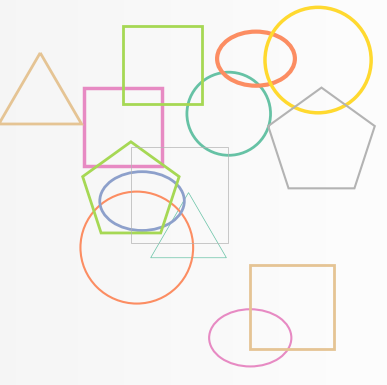[{"shape": "triangle", "thickness": 0.5, "radius": 0.56, "center": [0.487, 0.387]}, {"shape": "circle", "thickness": 2, "radius": 0.54, "center": [0.59, 0.705]}, {"shape": "oval", "thickness": 3, "radius": 0.5, "center": [0.661, 0.848]}, {"shape": "circle", "thickness": 1.5, "radius": 0.73, "center": [0.353, 0.357]}, {"shape": "oval", "thickness": 2, "radius": 0.55, "center": [0.367, 0.478]}, {"shape": "square", "thickness": 2.5, "radius": 0.5, "center": [0.316, 0.67]}, {"shape": "oval", "thickness": 1.5, "radius": 0.53, "center": [0.646, 0.122]}, {"shape": "square", "thickness": 2, "radius": 0.51, "center": [0.418, 0.831]}, {"shape": "pentagon", "thickness": 2, "radius": 0.65, "center": [0.338, 0.501]}, {"shape": "circle", "thickness": 2.5, "radius": 0.68, "center": [0.821, 0.844]}, {"shape": "square", "thickness": 2, "radius": 0.55, "center": [0.753, 0.202]}, {"shape": "triangle", "thickness": 2, "radius": 0.62, "center": [0.104, 0.74]}, {"shape": "square", "thickness": 0.5, "radius": 0.62, "center": [0.463, 0.493]}, {"shape": "pentagon", "thickness": 1.5, "radius": 0.72, "center": [0.83, 0.628]}]